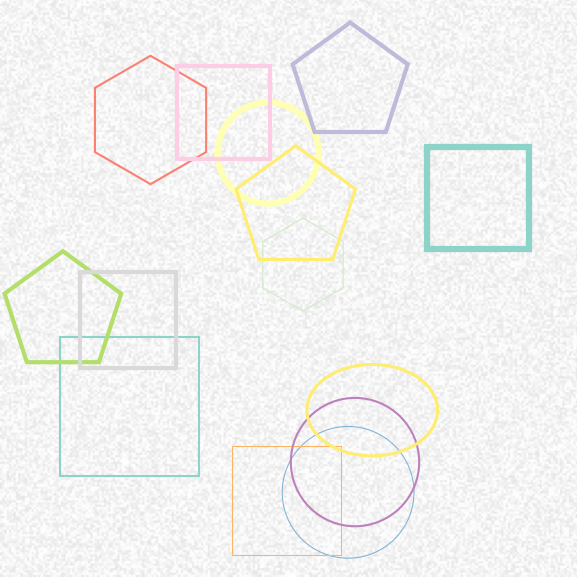[{"shape": "square", "thickness": 3, "radius": 0.44, "center": [0.828, 0.656]}, {"shape": "square", "thickness": 1, "radius": 0.6, "center": [0.224, 0.295]}, {"shape": "circle", "thickness": 3, "radius": 0.44, "center": [0.464, 0.734]}, {"shape": "pentagon", "thickness": 2, "radius": 0.52, "center": [0.606, 0.855]}, {"shape": "hexagon", "thickness": 1, "radius": 0.56, "center": [0.261, 0.791]}, {"shape": "circle", "thickness": 0.5, "radius": 0.57, "center": [0.603, 0.147]}, {"shape": "square", "thickness": 0.5, "radius": 0.47, "center": [0.497, 0.133]}, {"shape": "pentagon", "thickness": 2, "radius": 0.53, "center": [0.109, 0.458]}, {"shape": "square", "thickness": 2, "radius": 0.4, "center": [0.387, 0.804]}, {"shape": "square", "thickness": 2, "radius": 0.42, "center": [0.222, 0.445]}, {"shape": "circle", "thickness": 1, "radius": 0.56, "center": [0.615, 0.199]}, {"shape": "hexagon", "thickness": 0.5, "radius": 0.4, "center": [0.525, 0.541]}, {"shape": "oval", "thickness": 1.5, "radius": 0.57, "center": [0.645, 0.289]}, {"shape": "pentagon", "thickness": 1.5, "radius": 0.54, "center": [0.512, 0.638]}]